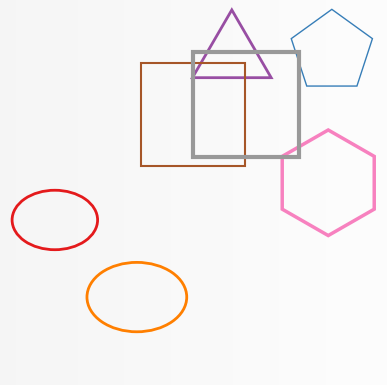[{"shape": "oval", "thickness": 2, "radius": 0.55, "center": [0.142, 0.429]}, {"shape": "pentagon", "thickness": 1, "radius": 0.55, "center": [0.856, 0.866]}, {"shape": "triangle", "thickness": 2, "radius": 0.59, "center": [0.598, 0.857]}, {"shape": "oval", "thickness": 2, "radius": 0.64, "center": [0.353, 0.228]}, {"shape": "square", "thickness": 1.5, "radius": 0.67, "center": [0.498, 0.703]}, {"shape": "hexagon", "thickness": 2.5, "radius": 0.69, "center": [0.847, 0.525]}, {"shape": "square", "thickness": 3, "radius": 0.68, "center": [0.635, 0.728]}]